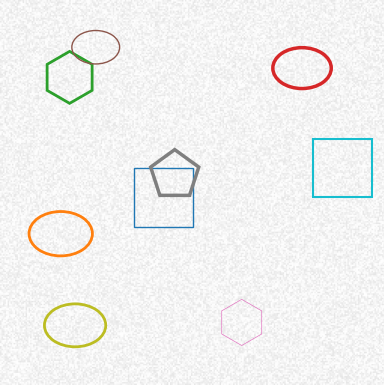[{"shape": "square", "thickness": 1, "radius": 0.38, "center": [0.424, 0.488]}, {"shape": "oval", "thickness": 2, "radius": 0.41, "center": [0.158, 0.393]}, {"shape": "hexagon", "thickness": 2, "radius": 0.34, "center": [0.181, 0.799]}, {"shape": "oval", "thickness": 2.5, "radius": 0.38, "center": [0.785, 0.823]}, {"shape": "oval", "thickness": 1, "radius": 0.31, "center": [0.249, 0.877]}, {"shape": "hexagon", "thickness": 0.5, "radius": 0.3, "center": [0.628, 0.163]}, {"shape": "pentagon", "thickness": 2.5, "radius": 0.33, "center": [0.454, 0.546]}, {"shape": "oval", "thickness": 2, "radius": 0.4, "center": [0.195, 0.155]}, {"shape": "square", "thickness": 1.5, "radius": 0.38, "center": [0.89, 0.564]}]